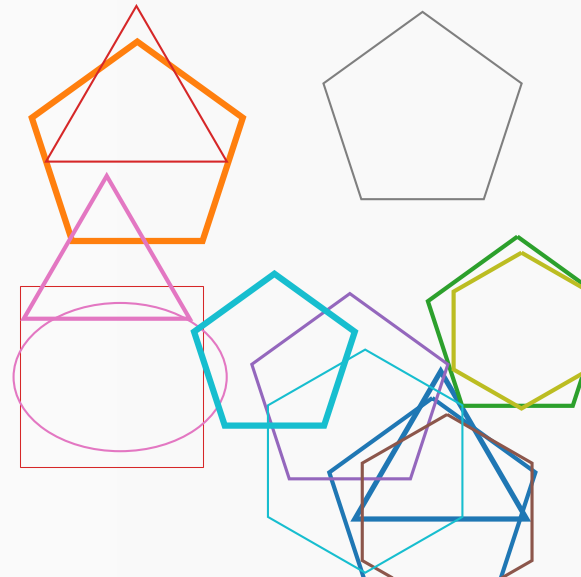[{"shape": "pentagon", "thickness": 2, "radius": 0.93, "center": [0.744, 0.123]}, {"shape": "triangle", "thickness": 2.5, "radius": 0.85, "center": [0.758, 0.186]}, {"shape": "pentagon", "thickness": 3, "radius": 0.95, "center": [0.236, 0.736]}, {"shape": "pentagon", "thickness": 2, "radius": 0.81, "center": [0.89, 0.427]}, {"shape": "triangle", "thickness": 1, "radius": 0.9, "center": [0.235, 0.809]}, {"shape": "square", "thickness": 0.5, "radius": 0.79, "center": [0.192, 0.347]}, {"shape": "pentagon", "thickness": 1.5, "radius": 0.89, "center": [0.602, 0.313]}, {"shape": "hexagon", "thickness": 1.5, "radius": 0.84, "center": [0.769, 0.113]}, {"shape": "oval", "thickness": 1, "radius": 0.92, "center": [0.207, 0.346]}, {"shape": "triangle", "thickness": 2, "radius": 0.82, "center": [0.184, 0.53]}, {"shape": "pentagon", "thickness": 1, "radius": 0.9, "center": [0.727, 0.799]}, {"shape": "hexagon", "thickness": 2, "radius": 0.67, "center": [0.897, 0.427]}, {"shape": "hexagon", "thickness": 1, "radius": 0.97, "center": [0.628, 0.201]}, {"shape": "pentagon", "thickness": 3, "radius": 0.73, "center": [0.472, 0.38]}]